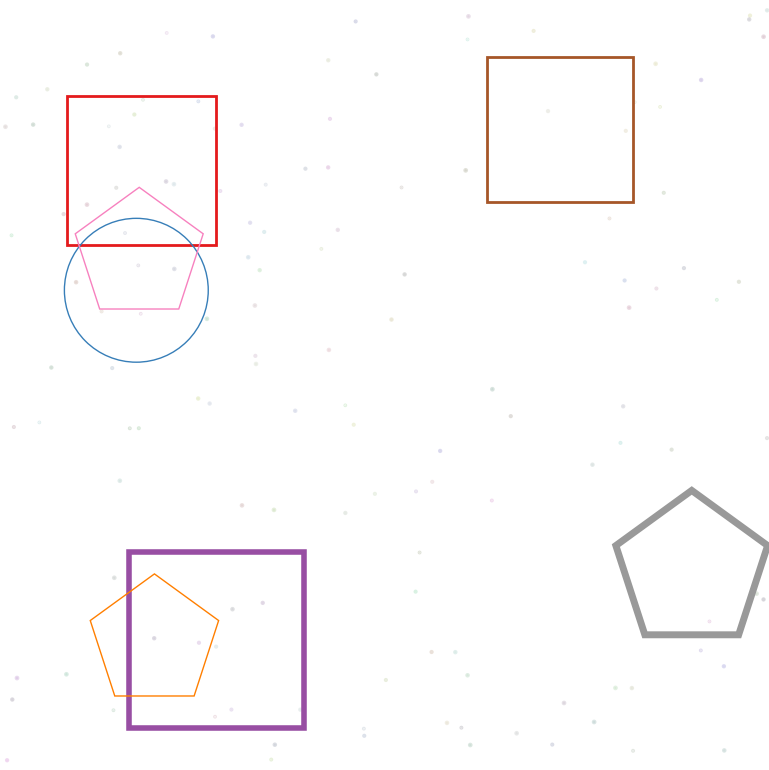[{"shape": "square", "thickness": 1, "radius": 0.48, "center": [0.184, 0.778]}, {"shape": "circle", "thickness": 0.5, "radius": 0.47, "center": [0.177, 0.623]}, {"shape": "square", "thickness": 2, "radius": 0.57, "center": [0.281, 0.169]}, {"shape": "pentagon", "thickness": 0.5, "radius": 0.44, "center": [0.201, 0.167]}, {"shape": "square", "thickness": 1, "radius": 0.47, "center": [0.727, 0.832]}, {"shape": "pentagon", "thickness": 0.5, "radius": 0.44, "center": [0.181, 0.669]}, {"shape": "pentagon", "thickness": 2.5, "radius": 0.52, "center": [0.898, 0.259]}]